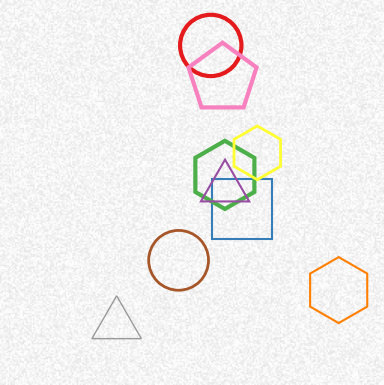[{"shape": "circle", "thickness": 3, "radius": 0.4, "center": [0.547, 0.882]}, {"shape": "square", "thickness": 1.5, "radius": 0.39, "center": [0.629, 0.458]}, {"shape": "hexagon", "thickness": 3, "radius": 0.44, "center": [0.584, 0.546]}, {"shape": "triangle", "thickness": 1.5, "radius": 0.36, "center": [0.585, 0.513]}, {"shape": "hexagon", "thickness": 1.5, "radius": 0.43, "center": [0.88, 0.247]}, {"shape": "hexagon", "thickness": 2, "radius": 0.35, "center": [0.668, 0.603]}, {"shape": "circle", "thickness": 2, "radius": 0.39, "center": [0.464, 0.324]}, {"shape": "pentagon", "thickness": 3, "radius": 0.46, "center": [0.578, 0.796]}, {"shape": "triangle", "thickness": 1, "radius": 0.37, "center": [0.303, 0.157]}]